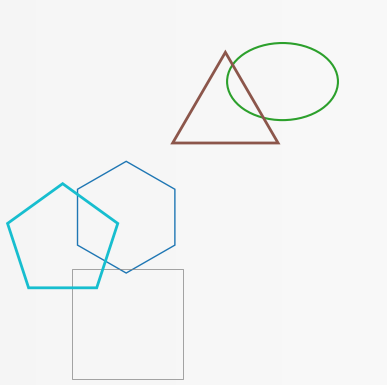[{"shape": "hexagon", "thickness": 1, "radius": 0.73, "center": [0.326, 0.436]}, {"shape": "oval", "thickness": 1.5, "radius": 0.72, "center": [0.729, 0.788]}, {"shape": "triangle", "thickness": 2, "radius": 0.79, "center": [0.582, 0.707]}, {"shape": "square", "thickness": 0.5, "radius": 0.72, "center": [0.33, 0.158]}, {"shape": "pentagon", "thickness": 2, "radius": 0.75, "center": [0.162, 0.373]}]